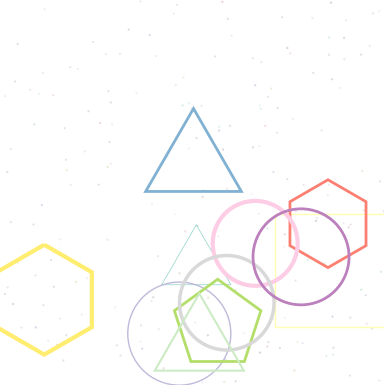[{"shape": "triangle", "thickness": 0.5, "radius": 0.52, "center": [0.51, 0.312]}, {"shape": "square", "thickness": 1, "radius": 0.73, "center": [0.86, 0.297]}, {"shape": "circle", "thickness": 1, "radius": 0.67, "center": [0.466, 0.133]}, {"shape": "hexagon", "thickness": 2, "radius": 0.57, "center": [0.852, 0.419]}, {"shape": "triangle", "thickness": 2, "radius": 0.72, "center": [0.503, 0.574]}, {"shape": "pentagon", "thickness": 2, "radius": 0.59, "center": [0.565, 0.157]}, {"shape": "circle", "thickness": 3, "radius": 0.55, "center": [0.663, 0.368]}, {"shape": "circle", "thickness": 2.5, "radius": 0.61, "center": [0.589, 0.214]}, {"shape": "circle", "thickness": 2, "radius": 0.62, "center": [0.782, 0.333]}, {"shape": "triangle", "thickness": 1.5, "radius": 0.67, "center": [0.518, 0.104]}, {"shape": "hexagon", "thickness": 3, "radius": 0.71, "center": [0.115, 0.222]}]